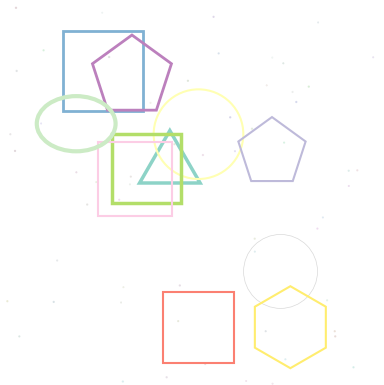[{"shape": "triangle", "thickness": 2.5, "radius": 0.45, "center": [0.441, 0.57]}, {"shape": "circle", "thickness": 1.5, "radius": 0.58, "center": [0.516, 0.652]}, {"shape": "pentagon", "thickness": 1.5, "radius": 0.46, "center": [0.706, 0.604]}, {"shape": "square", "thickness": 1.5, "radius": 0.46, "center": [0.516, 0.149]}, {"shape": "square", "thickness": 2, "radius": 0.52, "center": [0.267, 0.815]}, {"shape": "square", "thickness": 2.5, "radius": 0.45, "center": [0.382, 0.563]}, {"shape": "square", "thickness": 1.5, "radius": 0.48, "center": [0.351, 0.535]}, {"shape": "circle", "thickness": 0.5, "radius": 0.48, "center": [0.729, 0.295]}, {"shape": "pentagon", "thickness": 2, "radius": 0.54, "center": [0.343, 0.801]}, {"shape": "oval", "thickness": 3, "radius": 0.51, "center": [0.198, 0.679]}, {"shape": "hexagon", "thickness": 1.5, "radius": 0.53, "center": [0.754, 0.15]}]